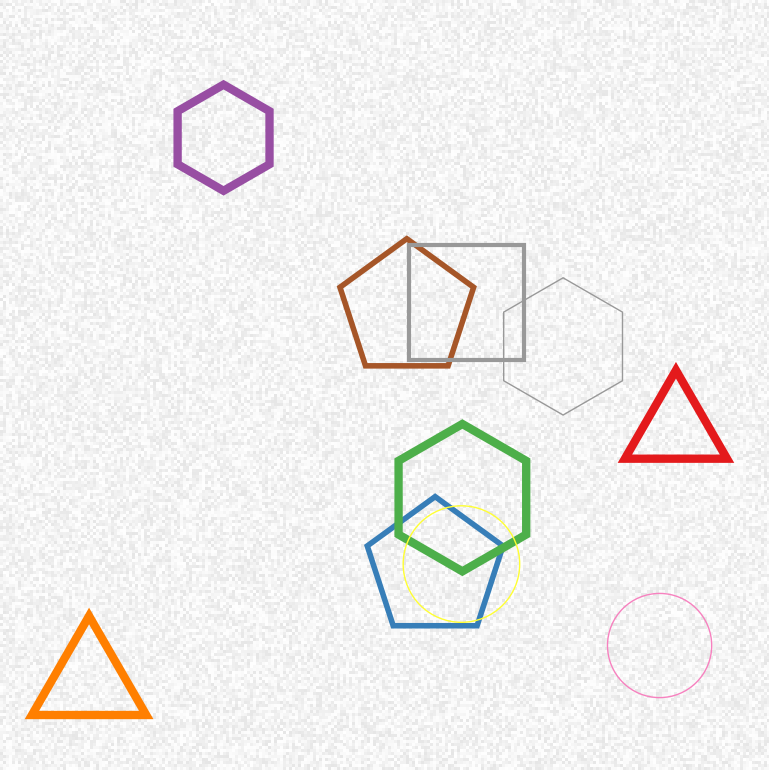[{"shape": "triangle", "thickness": 3, "radius": 0.38, "center": [0.878, 0.443]}, {"shape": "pentagon", "thickness": 2, "radius": 0.46, "center": [0.565, 0.262]}, {"shape": "hexagon", "thickness": 3, "radius": 0.48, "center": [0.6, 0.354]}, {"shape": "hexagon", "thickness": 3, "radius": 0.34, "center": [0.29, 0.821]}, {"shape": "triangle", "thickness": 3, "radius": 0.43, "center": [0.116, 0.114]}, {"shape": "circle", "thickness": 0.5, "radius": 0.38, "center": [0.599, 0.267]}, {"shape": "pentagon", "thickness": 2, "radius": 0.46, "center": [0.528, 0.599]}, {"shape": "circle", "thickness": 0.5, "radius": 0.34, "center": [0.857, 0.162]}, {"shape": "hexagon", "thickness": 0.5, "radius": 0.45, "center": [0.731, 0.55]}, {"shape": "square", "thickness": 1.5, "radius": 0.37, "center": [0.606, 0.607]}]